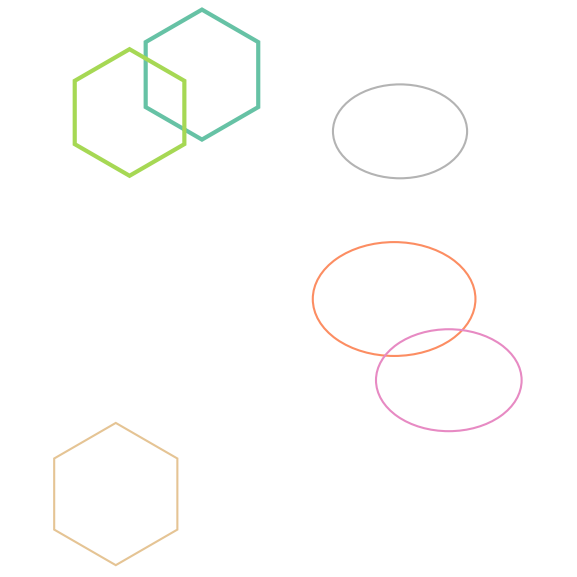[{"shape": "hexagon", "thickness": 2, "radius": 0.56, "center": [0.35, 0.87]}, {"shape": "oval", "thickness": 1, "radius": 0.7, "center": [0.682, 0.481]}, {"shape": "oval", "thickness": 1, "radius": 0.63, "center": [0.777, 0.341]}, {"shape": "hexagon", "thickness": 2, "radius": 0.55, "center": [0.224, 0.804]}, {"shape": "hexagon", "thickness": 1, "radius": 0.62, "center": [0.2, 0.144]}, {"shape": "oval", "thickness": 1, "radius": 0.58, "center": [0.693, 0.772]}]